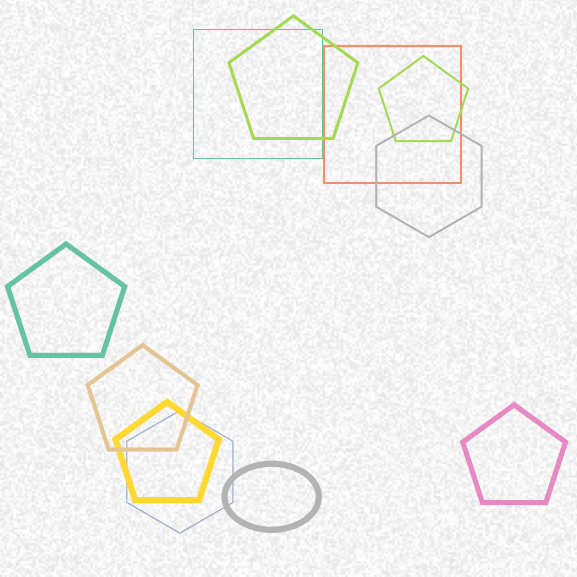[{"shape": "pentagon", "thickness": 2.5, "radius": 0.53, "center": [0.115, 0.47]}, {"shape": "square", "thickness": 0.5, "radius": 0.56, "center": [0.446, 0.837]}, {"shape": "square", "thickness": 1, "radius": 0.59, "center": [0.679, 0.801]}, {"shape": "hexagon", "thickness": 0.5, "radius": 0.53, "center": [0.311, 0.182]}, {"shape": "pentagon", "thickness": 2.5, "radius": 0.47, "center": [0.89, 0.205]}, {"shape": "pentagon", "thickness": 1.5, "radius": 0.59, "center": [0.508, 0.854]}, {"shape": "pentagon", "thickness": 1, "radius": 0.41, "center": [0.733, 0.821]}, {"shape": "pentagon", "thickness": 3, "radius": 0.47, "center": [0.29, 0.209]}, {"shape": "pentagon", "thickness": 2, "radius": 0.5, "center": [0.247, 0.302]}, {"shape": "hexagon", "thickness": 1, "radius": 0.53, "center": [0.743, 0.694]}, {"shape": "oval", "thickness": 3, "radius": 0.41, "center": [0.47, 0.139]}]